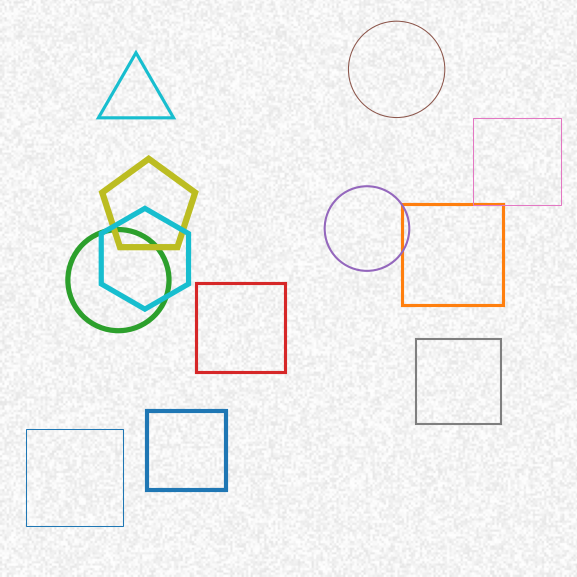[{"shape": "square", "thickness": 0.5, "radius": 0.42, "center": [0.129, 0.172]}, {"shape": "square", "thickness": 2, "radius": 0.34, "center": [0.324, 0.219]}, {"shape": "square", "thickness": 1.5, "radius": 0.44, "center": [0.783, 0.558]}, {"shape": "circle", "thickness": 2.5, "radius": 0.44, "center": [0.205, 0.514]}, {"shape": "square", "thickness": 1.5, "radius": 0.39, "center": [0.416, 0.433]}, {"shape": "circle", "thickness": 1, "radius": 0.37, "center": [0.635, 0.603]}, {"shape": "circle", "thickness": 0.5, "radius": 0.42, "center": [0.687, 0.879]}, {"shape": "square", "thickness": 0.5, "radius": 0.38, "center": [0.895, 0.719]}, {"shape": "square", "thickness": 1, "radius": 0.37, "center": [0.794, 0.339]}, {"shape": "pentagon", "thickness": 3, "radius": 0.42, "center": [0.257, 0.64]}, {"shape": "triangle", "thickness": 1.5, "radius": 0.38, "center": [0.235, 0.833]}, {"shape": "hexagon", "thickness": 2.5, "radius": 0.44, "center": [0.251, 0.551]}]